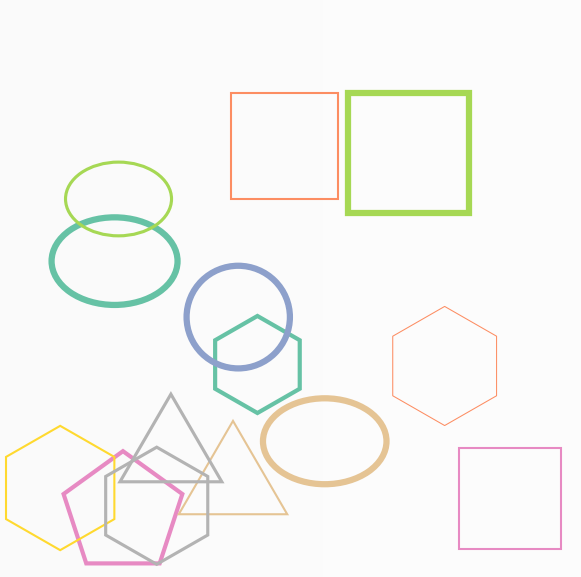[{"shape": "oval", "thickness": 3, "radius": 0.54, "center": [0.197, 0.547]}, {"shape": "hexagon", "thickness": 2, "radius": 0.42, "center": [0.443, 0.368]}, {"shape": "square", "thickness": 1, "radius": 0.46, "center": [0.489, 0.747]}, {"shape": "hexagon", "thickness": 0.5, "radius": 0.52, "center": [0.765, 0.365]}, {"shape": "circle", "thickness": 3, "radius": 0.44, "center": [0.41, 0.45]}, {"shape": "pentagon", "thickness": 2, "radius": 0.54, "center": [0.212, 0.11]}, {"shape": "square", "thickness": 1, "radius": 0.44, "center": [0.878, 0.136]}, {"shape": "square", "thickness": 3, "radius": 0.52, "center": [0.703, 0.734]}, {"shape": "oval", "thickness": 1.5, "radius": 0.46, "center": [0.204, 0.655]}, {"shape": "hexagon", "thickness": 1, "radius": 0.54, "center": [0.104, 0.154]}, {"shape": "triangle", "thickness": 1, "radius": 0.54, "center": [0.401, 0.163]}, {"shape": "oval", "thickness": 3, "radius": 0.53, "center": [0.559, 0.235]}, {"shape": "hexagon", "thickness": 1.5, "radius": 0.51, "center": [0.27, 0.123]}, {"shape": "triangle", "thickness": 1.5, "radius": 0.51, "center": [0.294, 0.215]}]